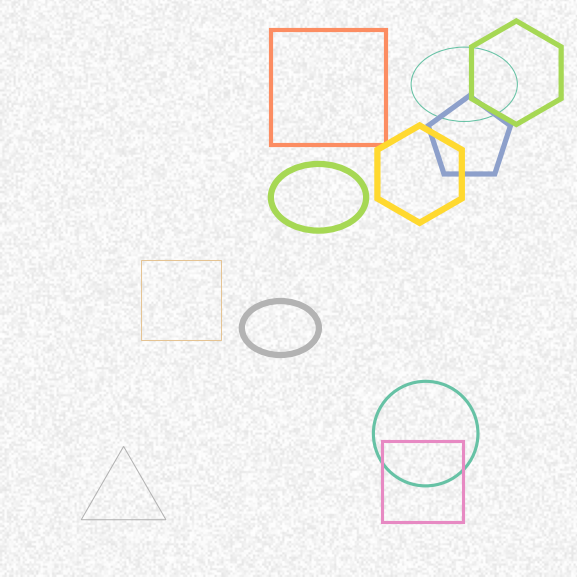[{"shape": "circle", "thickness": 1.5, "radius": 0.45, "center": [0.737, 0.248]}, {"shape": "oval", "thickness": 0.5, "radius": 0.46, "center": [0.804, 0.853]}, {"shape": "square", "thickness": 2, "radius": 0.5, "center": [0.568, 0.848]}, {"shape": "pentagon", "thickness": 2.5, "radius": 0.37, "center": [0.813, 0.758]}, {"shape": "square", "thickness": 1.5, "radius": 0.35, "center": [0.731, 0.165]}, {"shape": "oval", "thickness": 3, "radius": 0.41, "center": [0.552, 0.658]}, {"shape": "hexagon", "thickness": 2.5, "radius": 0.45, "center": [0.894, 0.873]}, {"shape": "hexagon", "thickness": 3, "radius": 0.42, "center": [0.727, 0.698]}, {"shape": "square", "thickness": 0.5, "radius": 0.35, "center": [0.314, 0.48]}, {"shape": "oval", "thickness": 3, "radius": 0.33, "center": [0.485, 0.431]}, {"shape": "triangle", "thickness": 0.5, "radius": 0.42, "center": [0.214, 0.142]}]